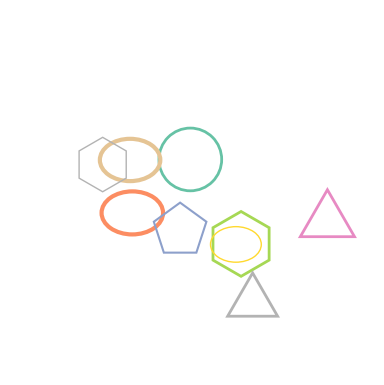[{"shape": "circle", "thickness": 2, "radius": 0.41, "center": [0.494, 0.586]}, {"shape": "oval", "thickness": 3, "radius": 0.4, "center": [0.344, 0.447]}, {"shape": "pentagon", "thickness": 1.5, "radius": 0.36, "center": [0.468, 0.402]}, {"shape": "triangle", "thickness": 2, "radius": 0.41, "center": [0.85, 0.426]}, {"shape": "hexagon", "thickness": 2, "radius": 0.42, "center": [0.626, 0.366]}, {"shape": "oval", "thickness": 1, "radius": 0.33, "center": [0.613, 0.365]}, {"shape": "oval", "thickness": 3, "radius": 0.39, "center": [0.338, 0.585]}, {"shape": "triangle", "thickness": 2, "radius": 0.37, "center": [0.656, 0.216]}, {"shape": "hexagon", "thickness": 1, "radius": 0.35, "center": [0.267, 0.573]}]